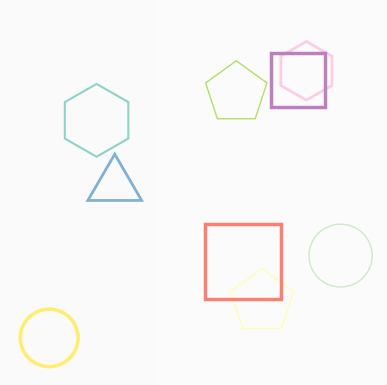[{"shape": "hexagon", "thickness": 1.5, "radius": 0.47, "center": [0.249, 0.687]}, {"shape": "pentagon", "thickness": 1, "radius": 0.43, "center": [0.676, 0.216]}, {"shape": "square", "thickness": 2.5, "radius": 0.49, "center": [0.626, 0.321]}, {"shape": "triangle", "thickness": 2, "radius": 0.4, "center": [0.296, 0.519]}, {"shape": "pentagon", "thickness": 1, "radius": 0.42, "center": [0.61, 0.759]}, {"shape": "hexagon", "thickness": 2, "radius": 0.38, "center": [0.791, 0.816]}, {"shape": "square", "thickness": 2.5, "radius": 0.35, "center": [0.769, 0.791]}, {"shape": "circle", "thickness": 1, "radius": 0.41, "center": [0.879, 0.336]}, {"shape": "circle", "thickness": 2.5, "radius": 0.37, "center": [0.127, 0.122]}]